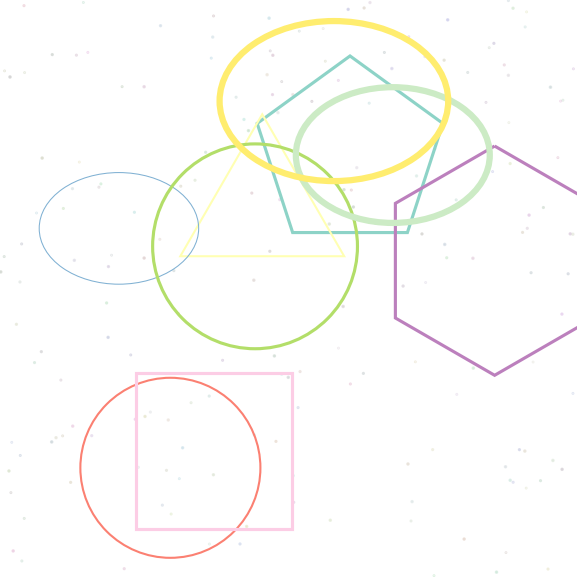[{"shape": "pentagon", "thickness": 1.5, "radius": 0.85, "center": [0.606, 0.733]}, {"shape": "triangle", "thickness": 1, "radius": 0.82, "center": [0.454, 0.637]}, {"shape": "circle", "thickness": 1, "radius": 0.78, "center": [0.295, 0.189]}, {"shape": "oval", "thickness": 0.5, "radius": 0.69, "center": [0.206, 0.604]}, {"shape": "circle", "thickness": 1.5, "radius": 0.89, "center": [0.442, 0.573]}, {"shape": "square", "thickness": 1.5, "radius": 0.68, "center": [0.37, 0.218]}, {"shape": "hexagon", "thickness": 1.5, "radius": 0.99, "center": [0.857, 0.548]}, {"shape": "oval", "thickness": 3, "radius": 0.84, "center": [0.68, 0.731]}, {"shape": "oval", "thickness": 3, "radius": 0.99, "center": [0.578, 0.824]}]